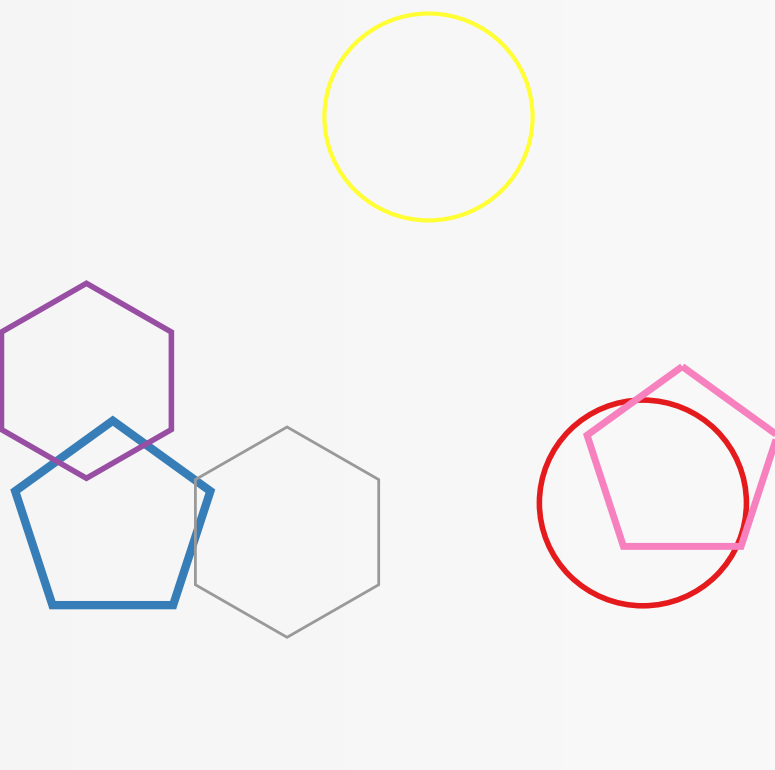[{"shape": "circle", "thickness": 2, "radius": 0.67, "center": [0.83, 0.347]}, {"shape": "pentagon", "thickness": 3, "radius": 0.66, "center": [0.146, 0.321]}, {"shape": "hexagon", "thickness": 2, "radius": 0.63, "center": [0.112, 0.505]}, {"shape": "circle", "thickness": 1.5, "radius": 0.67, "center": [0.553, 0.848]}, {"shape": "pentagon", "thickness": 2.5, "radius": 0.65, "center": [0.88, 0.395]}, {"shape": "hexagon", "thickness": 1, "radius": 0.68, "center": [0.37, 0.309]}]